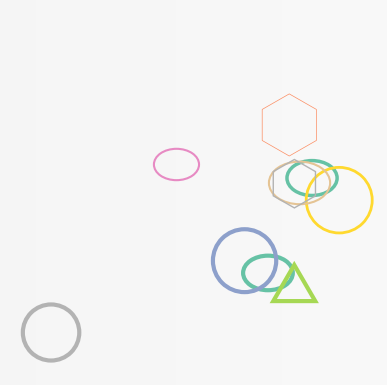[{"shape": "oval", "thickness": 3, "radius": 0.32, "center": [0.692, 0.291]}, {"shape": "oval", "thickness": 2.5, "radius": 0.32, "center": [0.805, 0.538]}, {"shape": "hexagon", "thickness": 0.5, "radius": 0.4, "center": [0.747, 0.675]}, {"shape": "circle", "thickness": 3, "radius": 0.41, "center": [0.631, 0.323]}, {"shape": "oval", "thickness": 1.5, "radius": 0.29, "center": [0.455, 0.573]}, {"shape": "triangle", "thickness": 3, "radius": 0.31, "center": [0.759, 0.249]}, {"shape": "circle", "thickness": 2, "radius": 0.43, "center": [0.875, 0.48]}, {"shape": "oval", "thickness": 1.5, "radius": 0.39, "center": [0.773, 0.525]}, {"shape": "hexagon", "thickness": 1, "radius": 0.31, "center": [0.76, 0.523]}, {"shape": "circle", "thickness": 3, "radius": 0.36, "center": [0.132, 0.136]}]